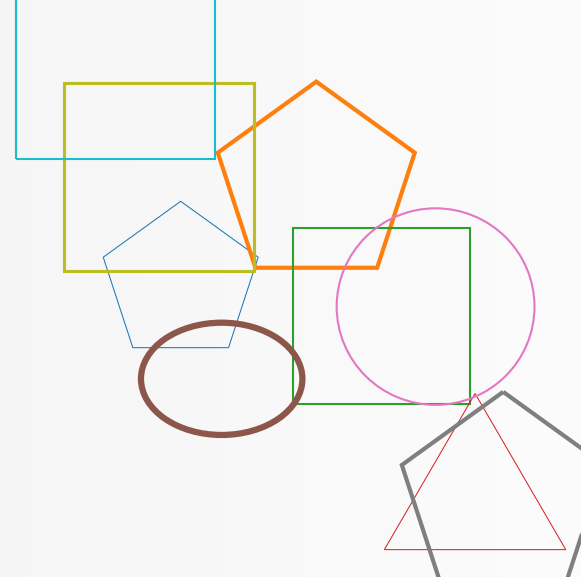[{"shape": "pentagon", "thickness": 0.5, "radius": 0.7, "center": [0.311, 0.51]}, {"shape": "pentagon", "thickness": 2, "radius": 0.89, "center": [0.544, 0.68]}, {"shape": "square", "thickness": 1, "radius": 0.76, "center": [0.656, 0.452]}, {"shape": "triangle", "thickness": 0.5, "radius": 0.9, "center": [0.817, 0.138]}, {"shape": "oval", "thickness": 3, "radius": 0.69, "center": [0.381, 0.343]}, {"shape": "circle", "thickness": 1, "radius": 0.85, "center": [0.749, 0.468]}, {"shape": "pentagon", "thickness": 2, "radius": 0.92, "center": [0.866, 0.137]}, {"shape": "square", "thickness": 1.5, "radius": 0.82, "center": [0.274, 0.693]}, {"shape": "square", "thickness": 1, "radius": 0.86, "center": [0.198, 0.895]}]